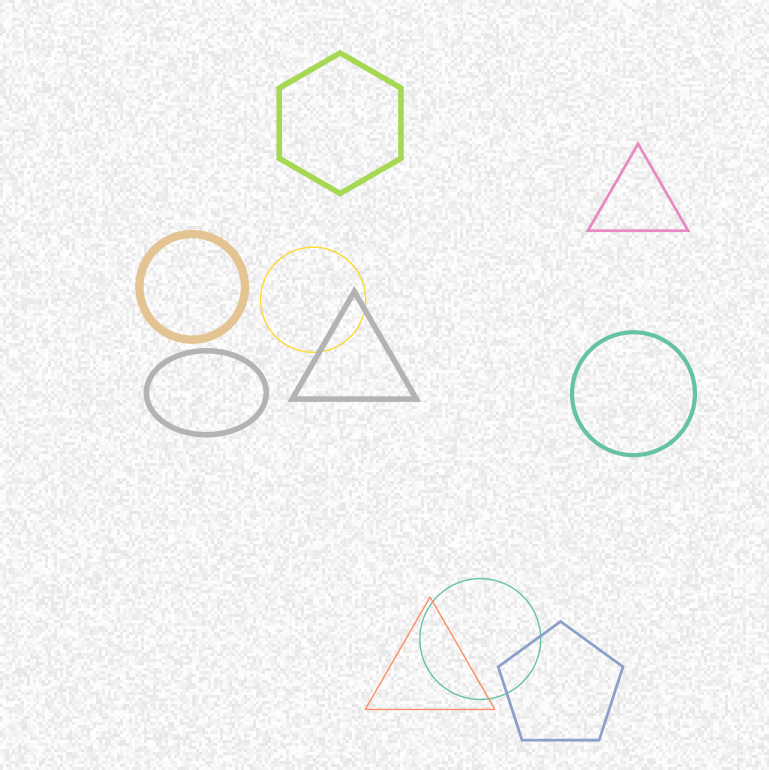[{"shape": "circle", "thickness": 1.5, "radius": 0.4, "center": [0.823, 0.489]}, {"shape": "circle", "thickness": 0.5, "radius": 0.39, "center": [0.624, 0.17]}, {"shape": "triangle", "thickness": 0.5, "radius": 0.49, "center": [0.559, 0.127]}, {"shape": "pentagon", "thickness": 1, "radius": 0.43, "center": [0.728, 0.108]}, {"shape": "triangle", "thickness": 1, "radius": 0.38, "center": [0.829, 0.738]}, {"shape": "hexagon", "thickness": 2, "radius": 0.46, "center": [0.442, 0.84]}, {"shape": "circle", "thickness": 0.5, "radius": 0.34, "center": [0.407, 0.611]}, {"shape": "circle", "thickness": 3, "radius": 0.34, "center": [0.25, 0.627]}, {"shape": "triangle", "thickness": 2, "radius": 0.47, "center": [0.46, 0.528]}, {"shape": "oval", "thickness": 2, "radius": 0.39, "center": [0.268, 0.49]}]